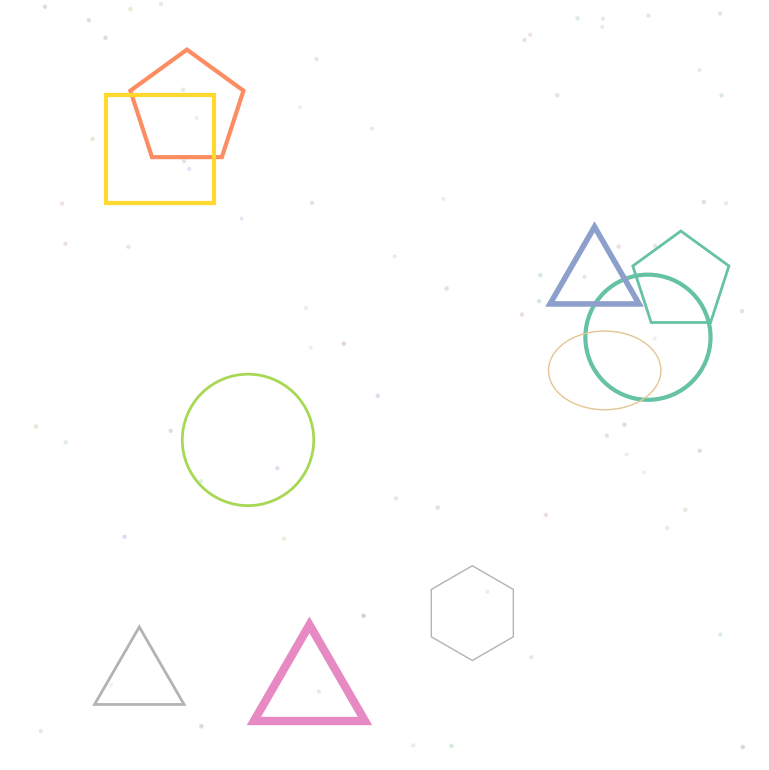[{"shape": "pentagon", "thickness": 1, "radius": 0.33, "center": [0.884, 0.634]}, {"shape": "circle", "thickness": 1.5, "radius": 0.41, "center": [0.842, 0.562]}, {"shape": "pentagon", "thickness": 1.5, "radius": 0.39, "center": [0.243, 0.858]}, {"shape": "triangle", "thickness": 2, "radius": 0.33, "center": [0.772, 0.639]}, {"shape": "triangle", "thickness": 3, "radius": 0.42, "center": [0.402, 0.105]}, {"shape": "circle", "thickness": 1, "radius": 0.43, "center": [0.322, 0.429]}, {"shape": "square", "thickness": 1.5, "radius": 0.35, "center": [0.208, 0.806]}, {"shape": "oval", "thickness": 0.5, "radius": 0.36, "center": [0.785, 0.519]}, {"shape": "hexagon", "thickness": 0.5, "radius": 0.31, "center": [0.613, 0.204]}, {"shape": "triangle", "thickness": 1, "radius": 0.34, "center": [0.181, 0.119]}]